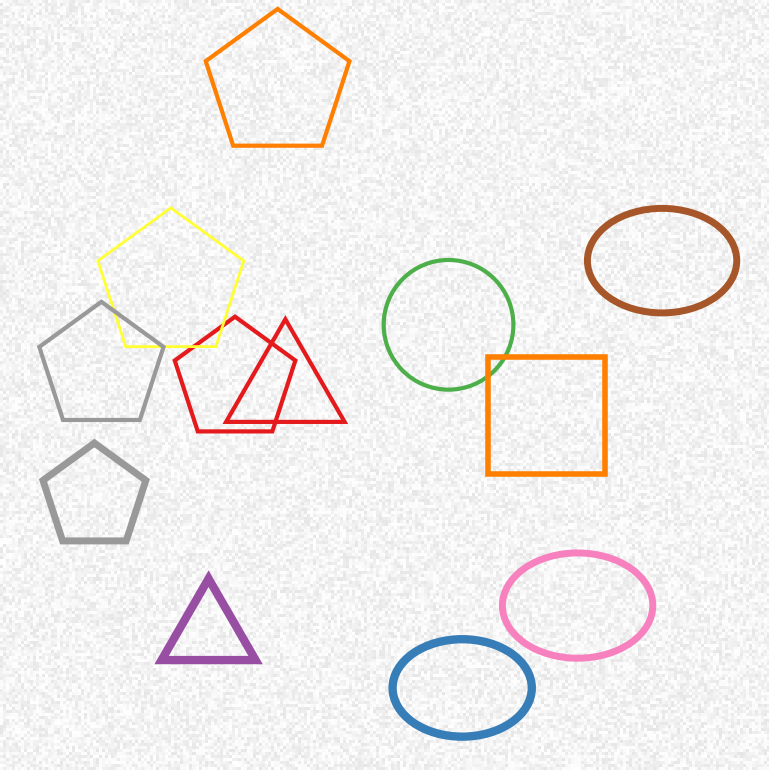[{"shape": "triangle", "thickness": 1.5, "radius": 0.44, "center": [0.371, 0.497]}, {"shape": "pentagon", "thickness": 1.5, "radius": 0.41, "center": [0.305, 0.506]}, {"shape": "oval", "thickness": 3, "radius": 0.45, "center": [0.6, 0.107]}, {"shape": "circle", "thickness": 1.5, "radius": 0.42, "center": [0.583, 0.578]}, {"shape": "triangle", "thickness": 3, "radius": 0.35, "center": [0.271, 0.178]}, {"shape": "pentagon", "thickness": 1.5, "radius": 0.49, "center": [0.361, 0.89]}, {"shape": "square", "thickness": 2, "radius": 0.38, "center": [0.71, 0.461]}, {"shape": "pentagon", "thickness": 1, "radius": 0.5, "center": [0.222, 0.63]}, {"shape": "oval", "thickness": 2.5, "radius": 0.48, "center": [0.86, 0.662]}, {"shape": "oval", "thickness": 2.5, "radius": 0.49, "center": [0.75, 0.214]}, {"shape": "pentagon", "thickness": 1.5, "radius": 0.42, "center": [0.132, 0.523]}, {"shape": "pentagon", "thickness": 2.5, "radius": 0.35, "center": [0.123, 0.354]}]